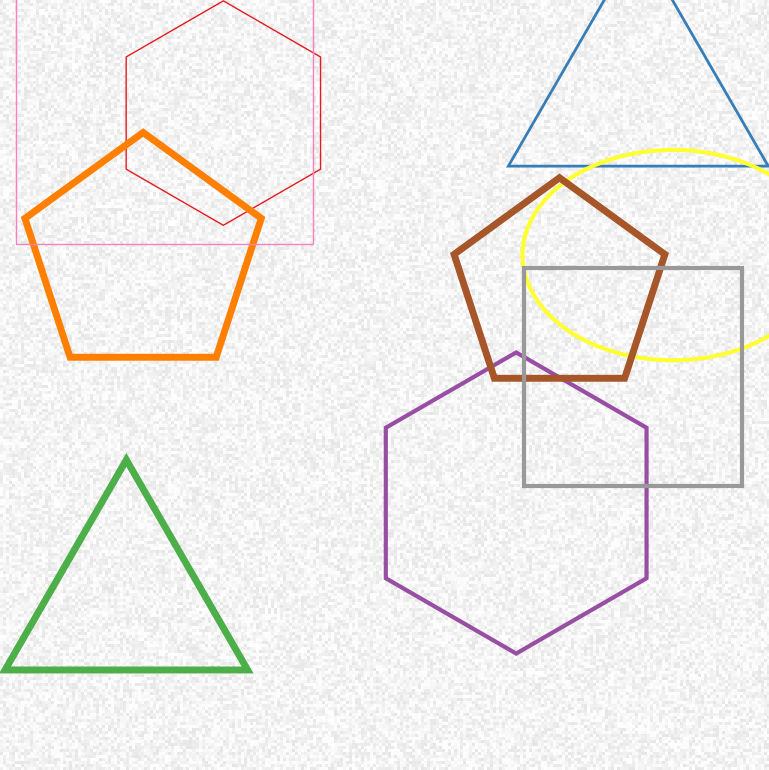[{"shape": "hexagon", "thickness": 0.5, "radius": 0.73, "center": [0.29, 0.853]}, {"shape": "triangle", "thickness": 1, "radius": 0.97, "center": [0.829, 0.882]}, {"shape": "triangle", "thickness": 2.5, "radius": 0.91, "center": [0.164, 0.221]}, {"shape": "hexagon", "thickness": 1.5, "radius": 0.98, "center": [0.67, 0.347]}, {"shape": "pentagon", "thickness": 2.5, "radius": 0.81, "center": [0.186, 0.667]}, {"shape": "oval", "thickness": 1.5, "radius": 0.98, "center": [0.874, 0.669]}, {"shape": "pentagon", "thickness": 2.5, "radius": 0.72, "center": [0.727, 0.625]}, {"shape": "square", "thickness": 0.5, "radius": 0.96, "center": [0.214, 0.875]}, {"shape": "square", "thickness": 1.5, "radius": 0.71, "center": [0.822, 0.511]}]